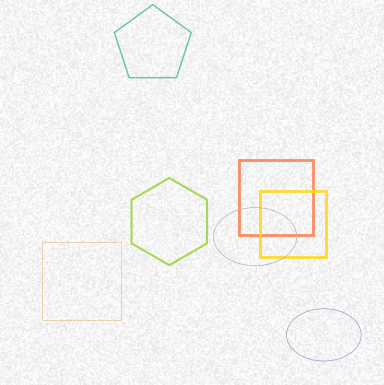[{"shape": "pentagon", "thickness": 1, "radius": 0.52, "center": [0.397, 0.883]}, {"shape": "square", "thickness": 2, "radius": 0.48, "center": [0.717, 0.487]}, {"shape": "oval", "thickness": 0.5, "radius": 0.49, "center": [0.841, 0.13]}, {"shape": "hexagon", "thickness": 1.5, "radius": 0.57, "center": [0.44, 0.424]}, {"shape": "square", "thickness": 2, "radius": 0.43, "center": [0.761, 0.419]}, {"shape": "square", "thickness": 0.5, "radius": 0.51, "center": [0.212, 0.27]}, {"shape": "oval", "thickness": 0.5, "radius": 0.54, "center": [0.663, 0.385]}]